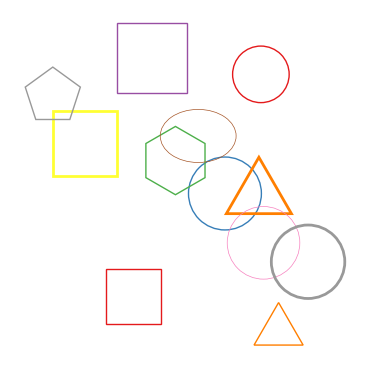[{"shape": "circle", "thickness": 1, "radius": 0.37, "center": [0.678, 0.807]}, {"shape": "square", "thickness": 1, "radius": 0.36, "center": [0.346, 0.231]}, {"shape": "circle", "thickness": 1, "radius": 0.47, "center": [0.584, 0.497]}, {"shape": "hexagon", "thickness": 1, "radius": 0.44, "center": [0.456, 0.583]}, {"shape": "square", "thickness": 1, "radius": 0.45, "center": [0.395, 0.849]}, {"shape": "triangle", "thickness": 1, "radius": 0.37, "center": [0.724, 0.141]}, {"shape": "triangle", "thickness": 2, "radius": 0.49, "center": [0.672, 0.494]}, {"shape": "square", "thickness": 2, "radius": 0.42, "center": [0.22, 0.628]}, {"shape": "oval", "thickness": 0.5, "radius": 0.49, "center": [0.515, 0.647]}, {"shape": "circle", "thickness": 0.5, "radius": 0.47, "center": [0.684, 0.369]}, {"shape": "pentagon", "thickness": 1, "radius": 0.38, "center": [0.137, 0.751]}, {"shape": "circle", "thickness": 2, "radius": 0.48, "center": [0.8, 0.32]}]